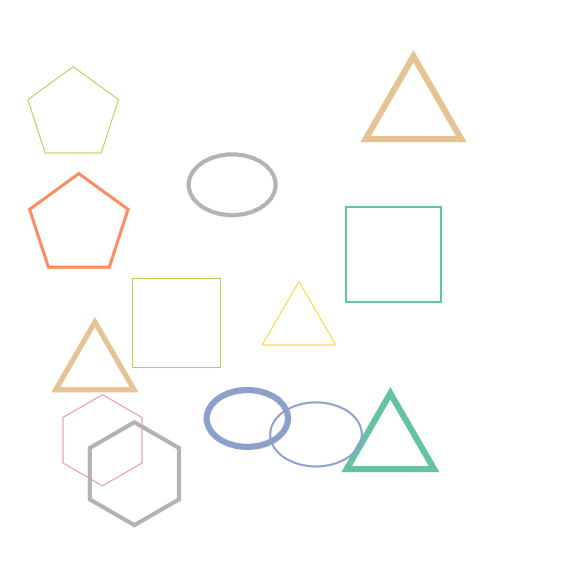[{"shape": "triangle", "thickness": 3, "radius": 0.44, "center": [0.676, 0.231]}, {"shape": "square", "thickness": 1, "radius": 0.41, "center": [0.682, 0.558]}, {"shape": "pentagon", "thickness": 1.5, "radius": 0.45, "center": [0.137, 0.609]}, {"shape": "oval", "thickness": 1, "radius": 0.4, "center": [0.547, 0.247]}, {"shape": "oval", "thickness": 3, "radius": 0.35, "center": [0.428, 0.275]}, {"shape": "hexagon", "thickness": 0.5, "radius": 0.39, "center": [0.177, 0.237]}, {"shape": "square", "thickness": 0.5, "radius": 0.38, "center": [0.305, 0.441]}, {"shape": "pentagon", "thickness": 0.5, "radius": 0.41, "center": [0.127, 0.801]}, {"shape": "triangle", "thickness": 0.5, "radius": 0.37, "center": [0.518, 0.438]}, {"shape": "triangle", "thickness": 2.5, "radius": 0.39, "center": [0.164, 0.363]}, {"shape": "triangle", "thickness": 3, "radius": 0.48, "center": [0.716, 0.806]}, {"shape": "hexagon", "thickness": 2, "radius": 0.45, "center": [0.233, 0.179]}, {"shape": "oval", "thickness": 2, "radius": 0.38, "center": [0.402, 0.679]}]